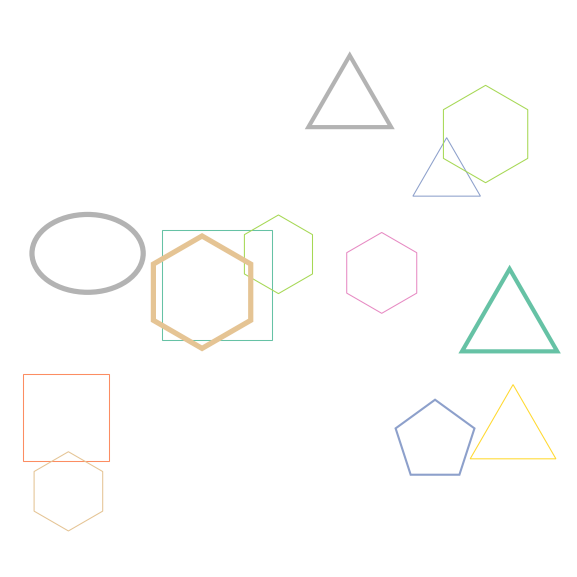[{"shape": "triangle", "thickness": 2, "radius": 0.48, "center": [0.882, 0.438]}, {"shape": "square", "thickness": 0.5, "radius": 0.48, "center": [0.375, 0.506]}, {"shape": "square", "thickness": 0.5, "radius": 0.38, "center": [0.114, 0.276]}, {"shape": "pentagon", "thickness": 1, "radius": 0.36, "center": [0.753, 0.235]}, {"shape": "triangle", "thickness": 0.5, "radius": 0.34, "center": [0.773, 0.693]}, {"shape": "hexagon", "thickness": 0.5, "radius": 0.35, "center": [0.661, 0.527]}, {"shape": "hexagon", "thickness": 0.5, "radius": 0.42, "center": [0.841, 0.767]}, {"shape": "hexagon", "thickness": 0.5, "radius": 0.34, "center": [0.482, 0.559]}, {"shape": "triangle", "thickness": 0.5, "radius": 0.43, "center": [0.888, 0.247]}, {"shape": "hexagon", "thickness": 2.5, "radius": 0.49, "center": [0.35, 0.493]}, {"shape": "hexagon", "thickness": 0.5, "radius": 0.34, "center": [0.118, 0.148]}, {"shape": "triangle", "thickness": 2, "radius": 0.41, "center": [0.606, 0.82]}, {"shape": "oval", "thickness": 2.5, "radius": 0.48, "center": [0.152, 0.56]}]